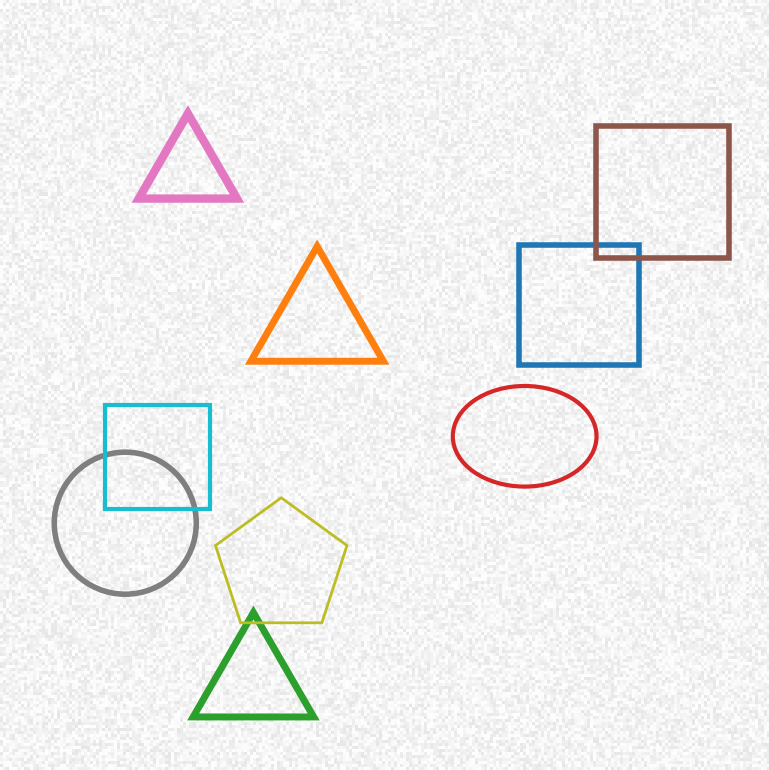[{"shape": "square", "thickness": 2, "radius": 0.39, "center": [0.752, 0.604]}, {"shape": "triangle", "thickness": 2.5, "radius": 0.5, "center": [0.412, 0.581]}, {"shape": "triangle", "thickness": 2.5, "radius": 0.45, "center": [0.329, 0.114]}, {"shape": "oval", "thickness": 1.5, "radius": 0.47, "center": [0.681, 0.433]}, {"shape": "square", "thickness": 2, "radius": 0.43, "center": [0.861, 0.75]}, {"shape": "triangle", "thickness": 3, "radius": 0.37, "center": [0.244, 0.779]}, {"shape": "circle", "thickness": 2, "radius": 0.46, "center": [0.163, 0.321]}, {"shape": "pentagon", "thickness": 1, "radius": 0.45, "center": [0.365, 0.264]}, {"shape": "square", "thickness": 1.5, "radius": 0.34, "center": [0.205, 0.407]}]